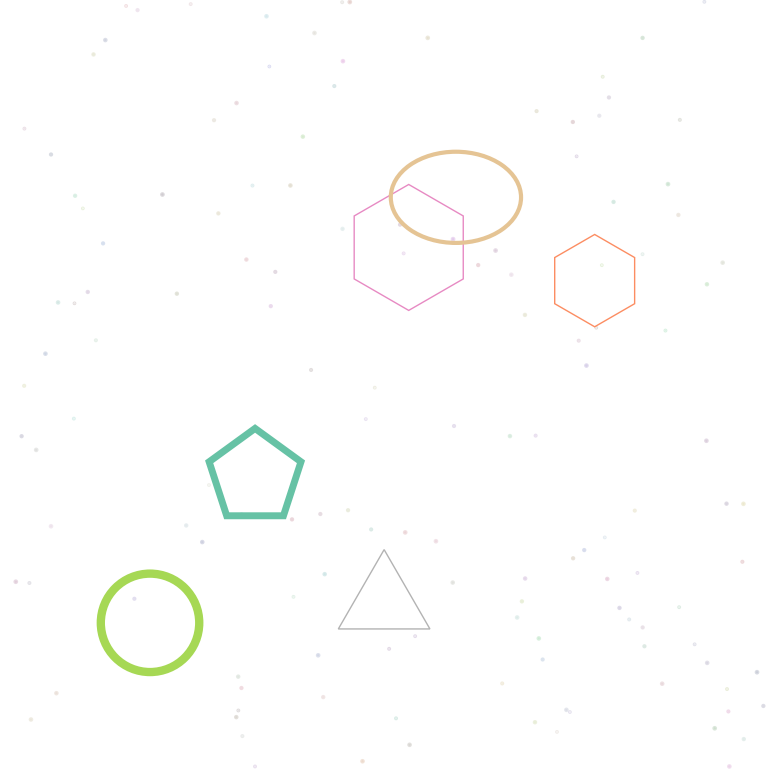[{"shape": "pentagon", "thickness": 2.5, "radius": 0.31, "center": [0.331, 0.381]}, {"shape": "hexagon", "thickness": 0.5, "radius": 0.3, "center": [0.772, 0.636]}, {"shape": "hexagon", "thickness": 0.5, "radius": 0.41, "center": [0.531, 0.679]}, {"shape": "circle", "thickness": 3, "radius": 0.32, "center": [0.195, 0.191]}, {"shape": "oval", "thickness": 1.5, "radius": 0.42, "center": [0.592, 0.744]}, {"shape": "triangle", "thickness": 0.5, "radius": 0.34, "center": [0.499, 0.218]}]